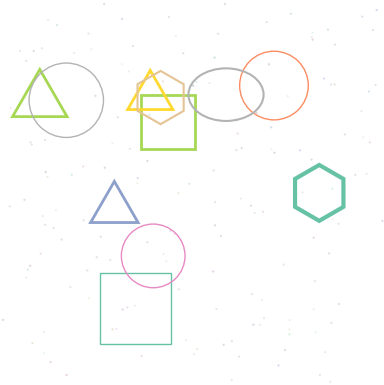[{"shape": "hexagon", "thickness": 3, "radius": 0.36, "center": [0.829, 0.499]}, {"shape": "square", "thickness": 1, "radius": 0.46, "center": [0.352, 0.2]}, {"shape": "circle", "thickness": 1, "radius": 0.45, "center": [0.712, 0.778]}, {"shape": "triangle", "thickness": 2, "radius": 0.36, "center": [0.297, 0.458]}, {"shape": "circle", "thickness": 1, "radius": 0.41, "center": [0.398, 0.335]}, {"shape": "triangle", "thickness": 2, "radius": 0.41, "center": [0.103, 0.738]}, {"shape": "square", "thickness": 2, "radius": 0.35, "center": [0.436, 0.683]}, {"shape": "triangle", "thickness": 2, "radius": 0.34, "center": [0.39, 0.749]}, {"shape": "hexagon", "thickness": 1.5, "radius": 0.35, "center": [0.417, 0.747]}, {"shape": "oval", "thickness": 1.5, "radius": 0.49, "center": [0.587, 0.754]}, {"shape": "circle", "thickness": 1, "radius": 0.48, "center": [0.172, 0.74]}]